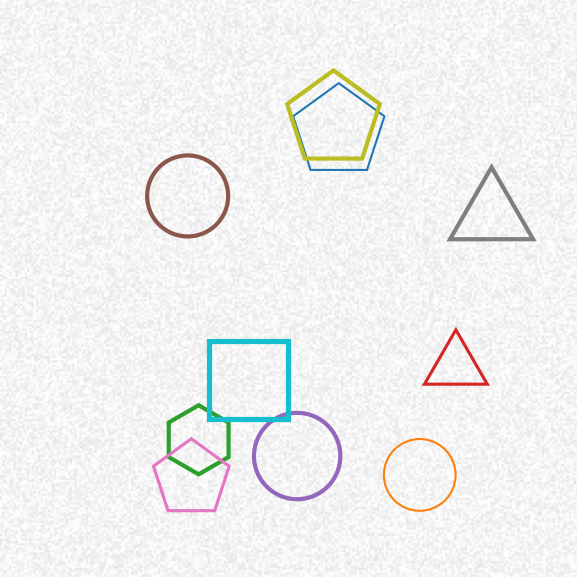[{"shape": "pentagon", "thickness": 1, "radius": 0.42, "center": [0.587, 0.772]}, {"shape": "circle", "thickness": 1, "radius": 0.31, "center": [0.727, 0.177]}, {"shape": "hexagon", "thickness": 2, "radius": 0.3, "center": [0.344, 0.238]}, {"shape": "triangle", "thickness": 1.5, "radius": 0.31, "center": [0.789, 0.365]}, {"shape": "circle", "thickness": 2, "radius": 0.37, "center": [0.515, 0.209]}, {"shape": "circle", "thickness": 2, "radius": 0.35, "center": [0.325, 0.66]}, {"shape": "pentagon", "thickness": 1.5, "radius": 0.34, "center": [0.331, 0.171]}, {"shape": "triangle", "thickness": 2, "radius": 0.42, "center": [0.851, 0.626]}, {"shape": "pentagon", "thickness": 2, "radius": 0.42, "center": [0.577, 0.793]}, {"shape": "square", "thickness": 2.5, "radius": 0.34, "center": [0.43, 0.34]}]